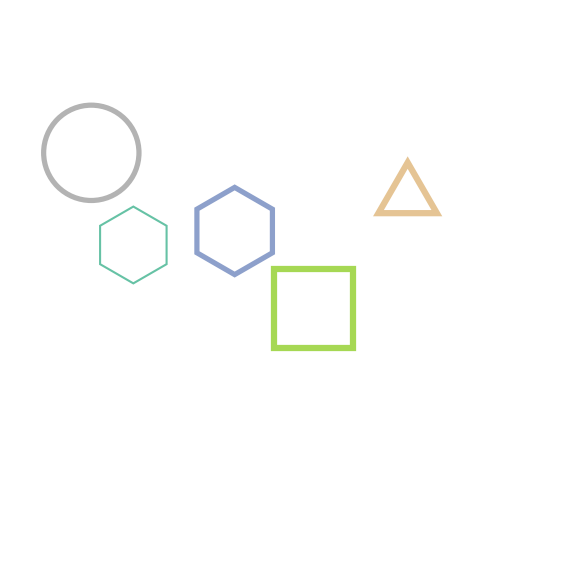[{"shape": "hexagon", "thickness": 1, "radius": 0.33, "center": [0.231, 0.575]}, {"shape": "hexagon", "thickness": 2.5, "radius": 0.38, "center": [0.406, 0.599]}, {"shape": "square", "thickness": 3, "radius": 0.34, "center": [0.543, 0.465]}, {"shape": "triangle", "thickness": 3, "radius": 0.29, "center": [0.706, 0.659]}, {"shape": "circle", "thickness": 2.5, "radius": 0.41, "center": [0.158, 0.734]}]